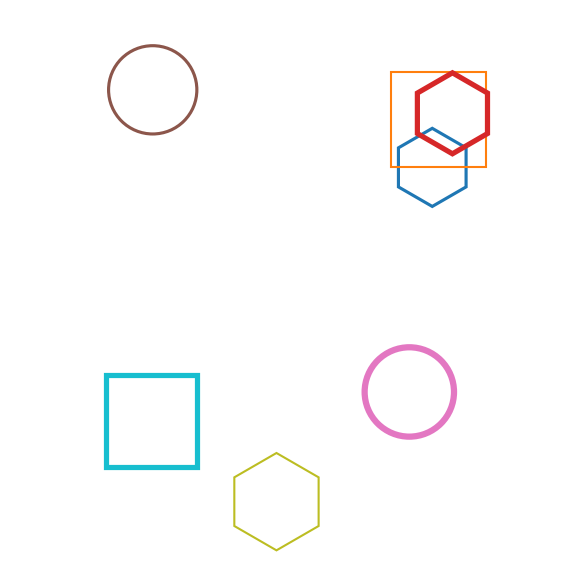[{"shape": "hexagon", "thickness": 1.5, "radius": 0.34, "center": [0.748, 0.709]}, {"shape": "square", "thickness": 1, "radius": 0.41, "center": [0.76, 0.793]}, {"shape": "hexagon", "thickness": 2.5, "radius": 0.35, "center": [0.783, 0.803]}, {"shape": "circle", "thickness": 1.5, "radius": 0.38, "center": [0.264, 0.844]}, {"shape": "circle", "thickness": 3, "radius": 0.39, "center": [0.709, 0.32]}, {"shape": "hexagon", "thickness": 1, "radius": 0.42, "center": [0.479, 0.13]}, {"shape": "square", "thickness": 2.5, "radius": 0.4, "center": [0.262, 0.271]}]